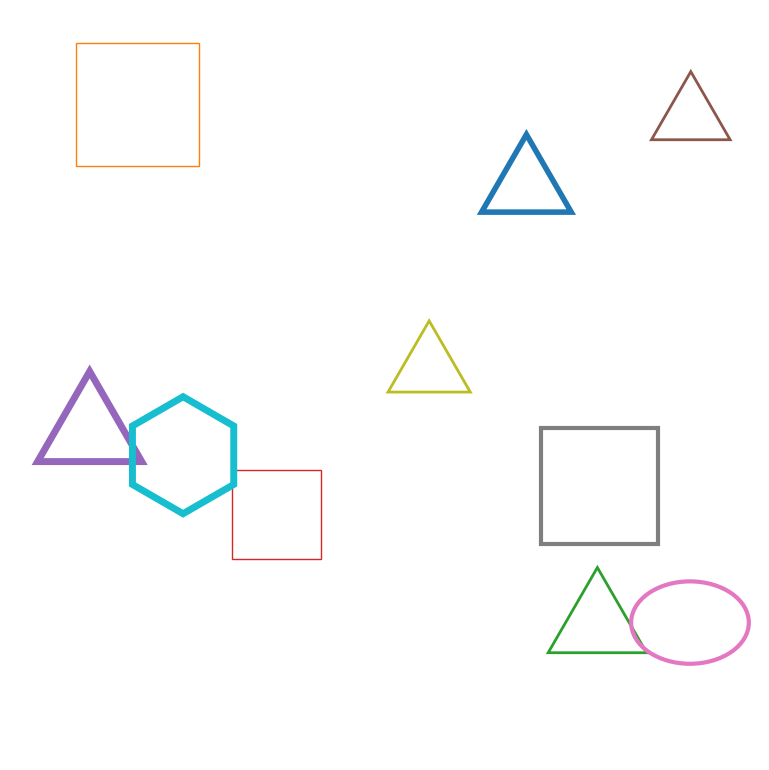[{"shape": "triangle", "thickness": 2, "radius": 0.34, "center": [0.684, 0.758]}, {"shape": "square", "thickness": 0.5, "radius": 0.4, "center": [0.178, 0.864]}, {"shape": "triangle", "thickness": 1, "radius": 0.37, "center": [0.776, 0.189]}, {"shape": "square", "thickness": 0.5, "radius": 0.29, "center": [0.359, 0.332]}, {"shape": "triangle", "thickness": 2.5, "radius": 0.39, "center": [0.116, 0.44]}, {"shape": "triangle", "thickness": 1, "radius": 0.29, "center": [0.897, 0.848]}, {"shape": "oval", "thickness": 1.5, "radius": 0.38, "center": [0.896, 0.191]}, {"shape": "square", "thickness": 1.5, "radius": 0.38, "center": [0.779, 0.369]}, {"shape": "triangle", "thickness": 1, "radius": 0.31, "center": [0.557, 0.522]}, {"shape": "hexagon", "thickness": 2.5, "radius": 0.38, "center": [0.238, 0.409]}]